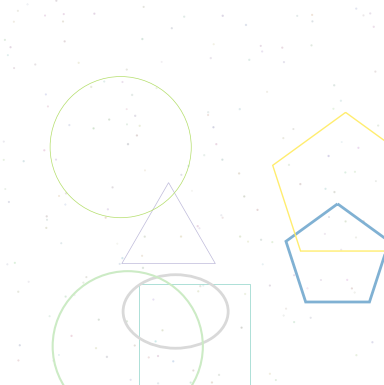[{"shape": "square", "thickness": 0.5, "radius": 0.72, "center": [0.505, 0.119]}, {"shape": "triangle", "thickness": 0.5, "radius": 0.7, "center": [0.438, 0.385]}, {"shape": "pentagon", "thickness": 2, "radius": 0.7, "center": [0.877, 0.33]}, {"shape": "circle", "thickness": 0.5, "radius": 0.92, "center": [0.313, 0.618]}, {"shape": "oval", "thickness": 2, "radius": 0.68, "center": [0.456, 0.191]}, {"shape": "circle", "thickness": 1.5, "radius": 0.98, "center": [0.332, 0.101]}, {"shape": "pentagon", "thickness": 1, "radius": 1.0, "center": [0.898, 0.509]}]